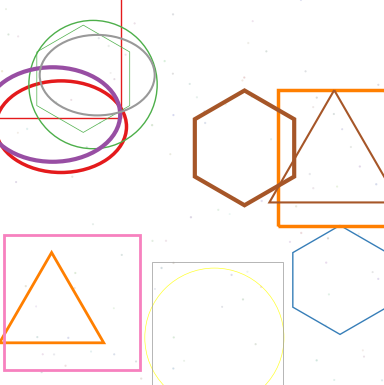[{"shape": "oval", "thickness": 2.5, "radius": 0.85, "center": [0.159, 0.671]}, {"shape": "square", "thickness": 1, "radius": 0.99, "center": [0.116, 0.893]}, {"shape": "hexagon", "thickness": 1, "radius": 0.71, "center": [0.883, 0.273]}, {"shape": "hexagon", "thickness": 0.5, "radius": 0.7, "center": [0.216, 0.795]}, {"shape": "circle", "thickness": 1, "radius": 0.83, "center": [0.242, 0.78]}, {"shape": "oval", "thickness": 3, "radius": 0.88, "center": [0.137, 0.703]}, {"shape": "triangle", "thickness": 2, "radius": 0.78, "center": [0.134, 0.188]}, {"shape": "square", "thickness": 2.5, "radius": 0.89, "center": [0.899, 0.589]}, {"shape": "circle", "thickness": 0.5, "radius": 0.9, "center": [0.557, 0.123]}, {"shape": "triangle", "thickness": 1.5, "radius": 0.97, "center": [0.868, 0.571]}, {"shape": "hexagon", "thickness": 3, "radius": 0.75, "center": [0.635, 0.616]}, {"shape": "square", "thickness": 2, "radius": 0.88, "center": [0.187, 0.214]}, {"shape": "oval", "thickness": 1.5, "radius": 0.75, "center": [0.252, 0.805]}, {"shape": "square", "thickness": 0.5, "radius": 0.85, "center": [0.565, 0.15]}]